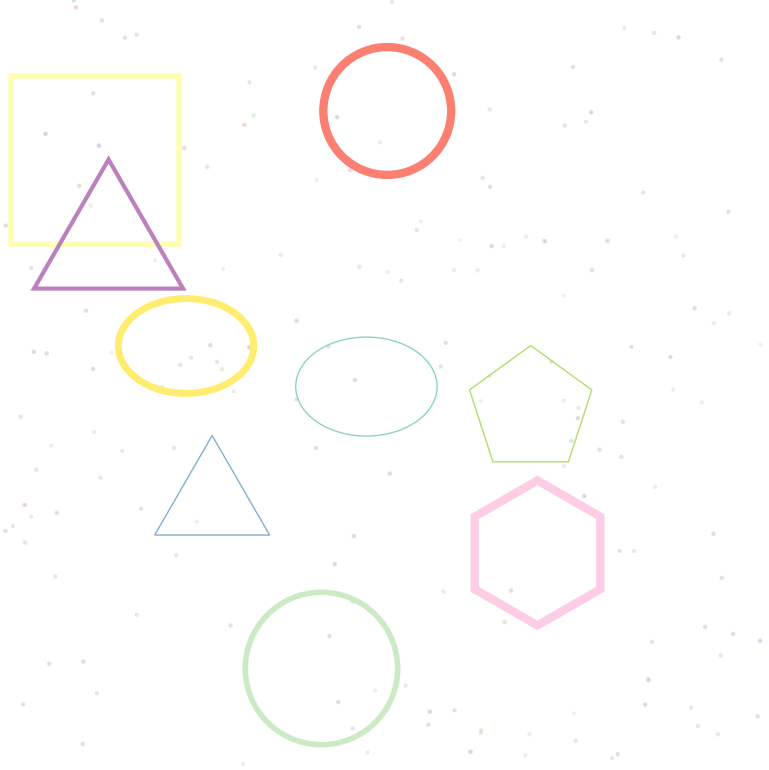[{"shape": "oval", "thickness": 0.5, "radius": 0.46, "center": [0.476, 0.498]}, {"shape": "square", "thickness": 2, "radius": 0.54, "center": [0.123, 0.792]}, {"shape": "circle", "thickness": 3, "radius": 0.42, "center": [0.503, 0.856]}, {"shape": "triangle", "thickness": 0.5, "radius": 0.43, "center": [0.276, 0.348]}, {"shape": "pentagon", "thickness": 0.5, "radius": 0.42, "center": [0.689, 0.468]}, {"shape": "hexagon", "thickness": 3, "radius": 0.47, "center": [0.698, 0.282]}, {"shape": "triangle", "thickness": 1.5, "radius": 0.56, "center": [0.141, 0.681]}, {"shape": "circle", "thickness": 2, "radius": 0.49, "center": [0.418, 0.132]}, {"shape": "oval", "thickness": 2.5, "radius": 0.44, "center": [0.242, 0.551]}]